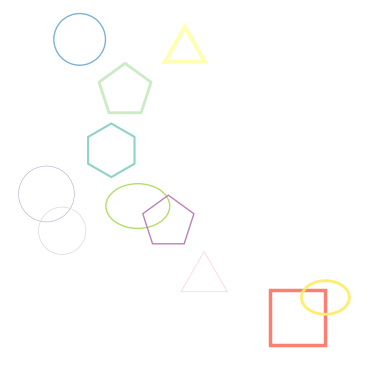[{"shape": "hexagon", "thickness": 1.5, "radius": 0.35, "center": [0.289, 0.61]}, {"shape": "triangle", "thickness": 3, "radius": 0.3, "center": [0.48, 0.87]}, {"shape": "circle", "thickness": 0.5, "radius": 0.36, "center": [0.121, 0.496]}, {"shape": "square", "thickness": 2.5, "radius": 0.36, "center": [0.772, 0.176]}, {"shape": "circle", "thickness": 1, "radius": 0.34, "center": [0.207, 0.898]}, {"shape": "oval", "thickness": 1, "radius": 0.41, "center": [0.358, 0.465]}, {"shape": "triangle", "thickness": 0.5, "radius": 0.35, "center": [0.53, 0.277]}, {"shape": "circle", "thickness": 0.5, "radius": 0.31, "center": [0.162, 0.401]}, {"shape": "pentagon", "thickness": 1, "radius": 0.35, "center": [0.437, 0.423]}, {"shape": "pentagon", "thickness": 2, "radius": 0.36, "center": [0.325, 0.765]}, {"shape": "oval", "thickness": 2, "radius": 0.31, "center": [0.845, 0.227]}]